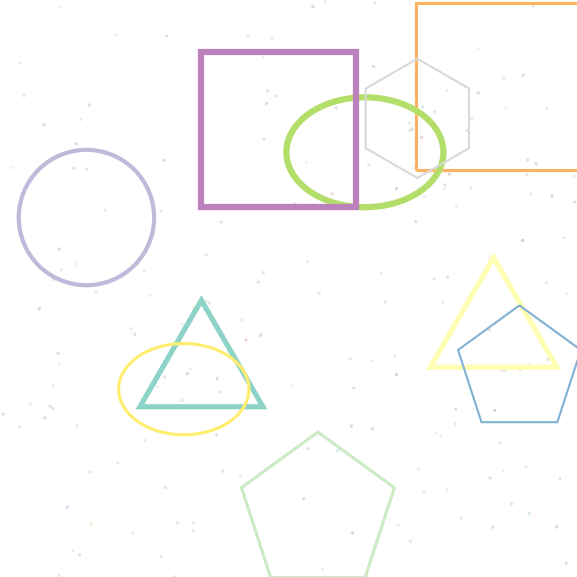[{"shape": "triangle", "thickness": 2.5, "radius": 0.61, "center": [0.349, 0.356]}, {"shape": "triangle", "thickness": 2.5, "radius": 0.63, "center": [0.855, 0.426]}, {"shape": "circle", "thickness": 2, "radius": 0.59, "center": [0.15, 0.622]}, {"shape": "pentagon", "thickness": 1, "radius": 0.56, "center": [0.899, 0.359]}, {"shape": "square", "thickness": 1.5, "radius": 0.72, "center": [0.866, 0.849]}, {"shape": "oval", "thickness": 3, "radius": 0.68, "center": [0.632, 0.736]}, {"shape": "hexagon", "thickness": 1, "radius": 0.52, "center": [0.723, 0.794]}, {"shape": "square", "thickness": 3, "radius": 0.67, "center": [0.483, 0.774]}, {"shape": "pentagon", "thickness": 1.5, "radius": 0.7, "center": [0.551, 0.112]}, {"shape": "oval", "thickness": 1.5, "radius": 0.56, "center": [0.318, 0.325]}]